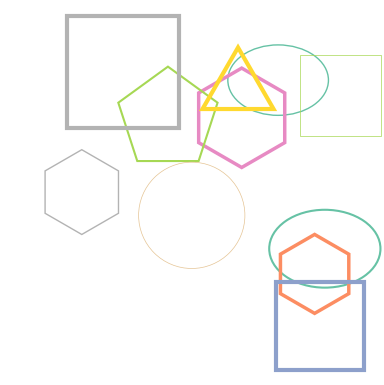[{"shape": "oval", "thickness": 1, "radius": 0.65, "center": [0.722, 0.792]}, {"shape": "oval", "thickness": 1.5, "radius": 0.72, "center": [0.844, 0.354]}, {"shape": "hexagon", "thickness": 2.5, "radius": 0.51, "center": [0.817, 0.289]}, {"shape": "square", "thickness": 3, "radius": 0.57, "center": [0.832, 0.153]}, {"shape": "hexagon", "thickness": 2.5, "radius": 0.65, "center": [0.628, 0.694]}, {"shape": "square", "thickness": 0.5, "radius": 0.52, "center": [0.885, 0.753]}, {"shape": "pentagon", "thickness": 1.5, "radius": 0.68, "center": [0.436, 0.691]}, {"shape": "triangle", "thickness": 3, "radius": 0.53, "center": [0.618, 0.77]}, {"shape": "circle", "thickness": 0.5, "radius": 0.69, "center": [0.498, 0.441]}, {"shape": "square", "thickness": 3, "radius": 0.73, "center": [0.32, 0.812]}, {"shape": "hexagon", "thickness": 1, "radius": 0.55, "center": [0.212, 0.501]}]